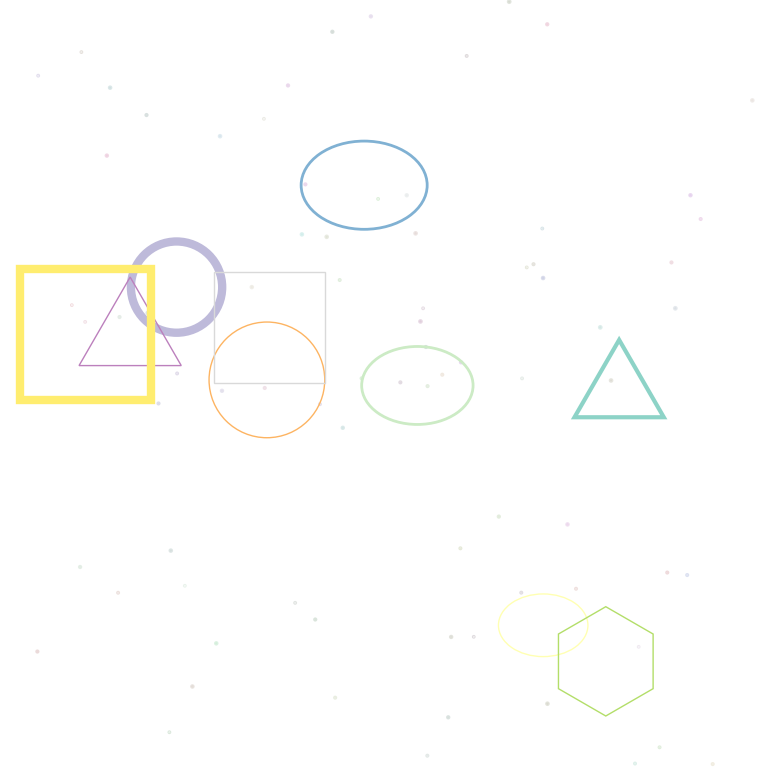[{"shape": "triangle", "thickness": 1.5, "radius": 0.33, "center": [0.804, 0.492]}, {"shape": "oval", "thickness": 0.5, "radius": 0.29, "center": [0.705, 0.188]}, {"shape": "circle", "thickness": 3, "radius": 0.3, "center": [0.229, 0.627]}, {"shape": "oval", "thickness": 1, "radius": 0.41, "center": [0.473, 0.759]}, {"shape": "circle", "thickness": 0.5, "radius": 0.38, "center": [0.347, 0.507]}, {"shape": "hexagon", "thickness": 0.5, "radius": 0.35, "center": [0.787, 0.141]}, {"shape": "square", "thickness": 0.5, "radius": 0.36, "center": [0.35, 0.575]}, {"shape": "triangle", "thickness": 0.5, "radius": 0.38, "center": [0.169, 0.564]}, {"shape": "oval", "thickness": 1, "radius": 0.36, "center": [0.542, 0.499]}, {"shape": "square", "thickness": 3, "radius": 0.43, "center": [0.111, 0.566]}]